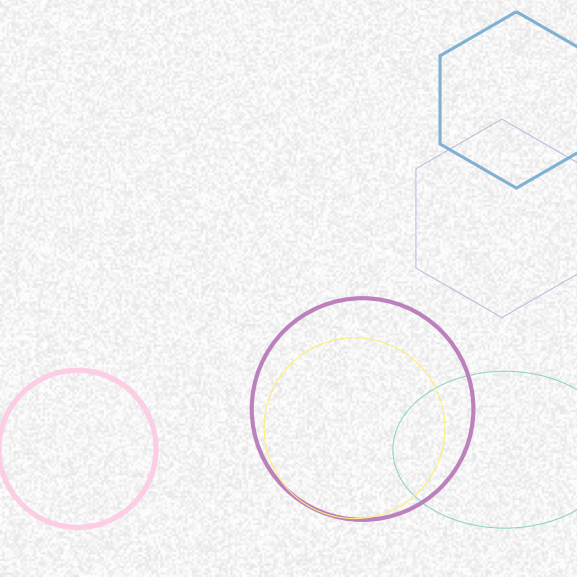[{"shape": "oval", "thickness": 0.5, "radius": 0.97, "center": [0.874, 0.22]}, {"shape": "hexagon", "thickness": 0.5, "radius": 0.86, "center": [0.869, 0.621]}, {"shape": "hexagon", "thickness": 1.5, "radius": 0.76, "center": [0.894, 0.826]}, {"shape": "circle", "thickness": 2.5, "radius": 0.68, "center": [0.134, 0.222]}, {"shape": "circle", "thickness": 2, "radius": 0.96, "center": [0.628, 0.291]}, {"shape": "circle", "thickness": 0.5, "radius": 0.78, "center": [0.614, 0.258]}]